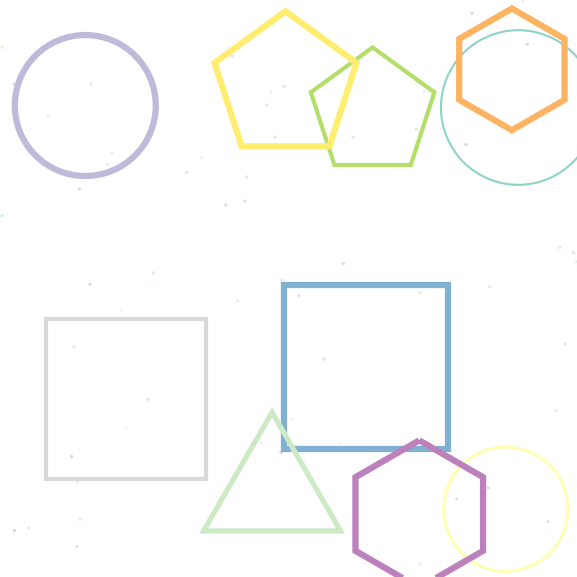[{"shape": "circle", "thickness": 1, "radius": 0.67, "center": [0.897, 0.813]}, {"shape": "circle", "thickness": 1.5, "radius": 0.54, "center": [0.876, 0.117]}, {"shape": "circle", "thickness": 3, "radius": 0.61, "center": [0.148, 0.816]}, {"shape": "square", "thickness": 3, "radius": 0.71, "center": [0.633, 0.363]}, {"shape": "hexagon", "thickness": 3, "radius": 0.53, "center": [0.886, 0.879]}, {"shape": "pentagon", "thickness": 2, "radius": 0.56, "center": [0.645, 0.804]}, {"shape": "square", "thickness": 2, "radius": 0.69, "center": [0.218, 0.308]}, {"shape": "hexagon", "thickness": 3, "radius": 0.64, "center": [0.726, 0.109]}, {"shape": "triangle", "thickness": 2.5, "radius": 0.69, "center": [0.471, 0.148]}, {"shape": "pentagon", "thickness": 3, "radius": 0.65, "center": [0.494, 0.85]}]